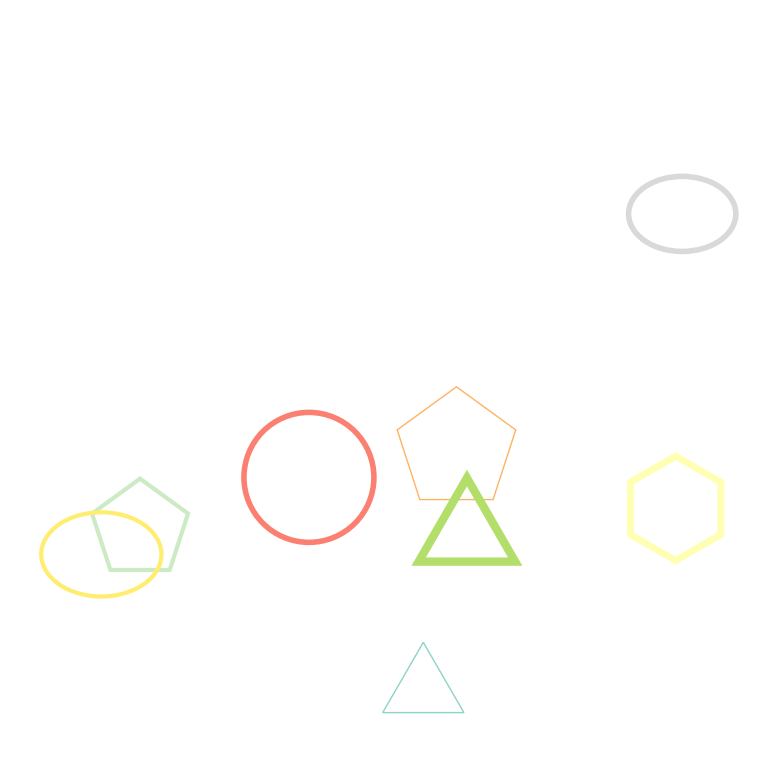[{"shape": "triangle", "thickness": 0.5, "radius": 0.3, "center": [0.55, 0.105]}, {"shape": "hexagon", "thickness": 2.5, "radius": 0.34, "center": [0.877, 0.34]}, {"shape": "circle", "thickness": 2, "radius": 0.42, "center": [0.401, 0.38]}, {"shape": "pentagon", "thickness": 0.5, "radius": 0.4, "center": [0.593, 0.417]}, {"shape": "triangle", "thickness": 3, "radius": 0.36, "center": [0.606, 0.307]}, {"shape": "oval", "thickness": 2, "radius": 0.35, "center": [0.886, 0.722]}, {"shape": "pentagon", "thickness": 1.5, "radius": 0.33, "center": [0.182, 0.313]}, {"shape": "oval", "thickness": 1.5, "radius": 0.39, "center": [0.132, 0.28]}]